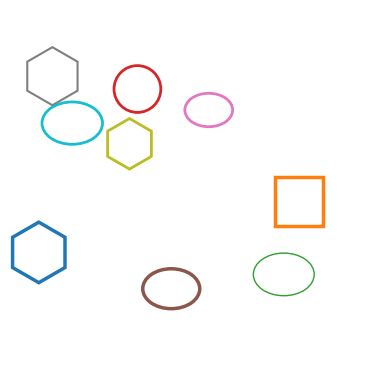[{"shape": "hexagon", "thickness": 2.5, "radius": 0.39, "center": [0.101, 0.344]}, {"shape": "square", "thickness": 2.5, "radius": 0.31, "center": [0.777, 0.476]}, {"shape": "oval", "thickness": 1, "radius": 0.4, "center": [0.737, 0.287]}, {"shape": "circle", "thickness": 2, "radius": 0.3, "center": [0.357, 0.769]}, {"shape": "oval", "thickness": 2.5, "radius": 0.37, "center": [0.445, 0.25]}, {"shape": "oval", "thickness": 2, "radius": 0.31, "center": [0.542, 0.714]}, {"shape": "hexagon", "thickness": 1.5, "radius": 0.38, "center": [0.136, 0.802]}, {"shape": "hexagon", "thickness": 2, "radius": 0.33, "center": [0.336, 0.626]}, {"shape": "oval", "thickness": 2, "radius": 0.39, "center": [0.188, 0.68]}]